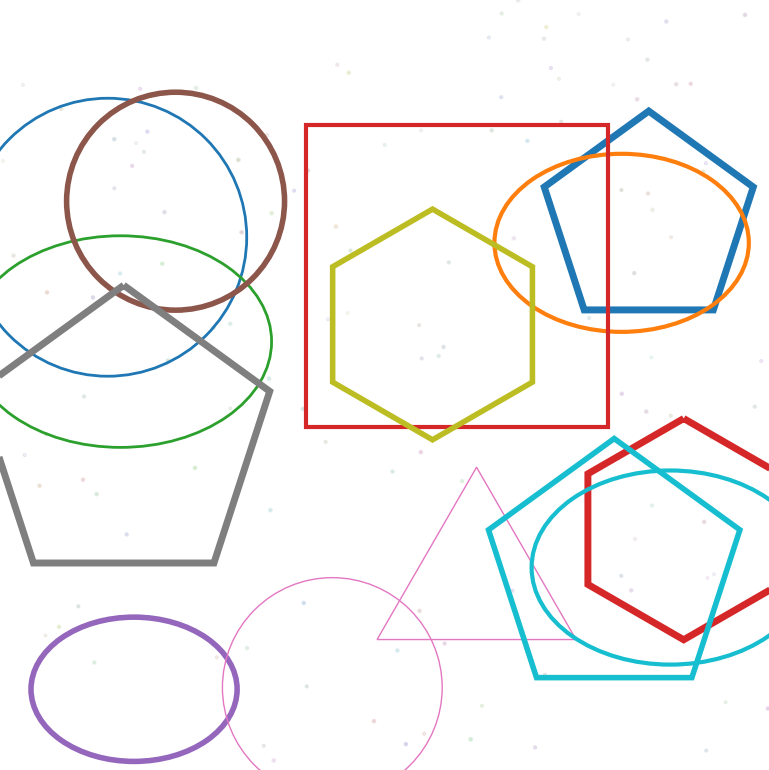[{"shape": "pentagon", "thickness": 2.5, "radius": 0.71, "center": [0.843, 0.713]}, {"shape": "circle", "thickness": 1, "radius": 0.9, "center": [0.14, 0.692]}, {"shape": "oval", "thickness": 1.5, "radius": 0.83, "center": [0.807, 0.685]}, {"shape": "oval", "thickness": 1, "radius": 0.98, "center": [0.156, 0.556]}, {"shape": "hexagon", "thickness": 2.5, "radius": 0.72, "center": [0.888, 0.313]}, {"shape": "square", "thickness": 1.5, "radius": 0.98, "center": [0.594, 0.642]}, {"shape": "oval", "thickness": 2, "radius": 0.67, "center": [0.174, 0.105]}, {"shape": "circle", "thickness": 2, "radius": 0.71, "center": [0.228, 0.739]}, {"shape": "triangle", "thickness": 0.5, "radius": 0.75, "center": [0.619, 0.244]}, {"shape": "circle", "thickness": 0.5, "radius": 0.71, "center": [0.432, 0.107]}, {"shape": "pentagon", "thickness": 2.5, "radius": 1.0, "center": [0.161, 0.43]}, {"shape": "hexagon", "thickness": 2, "radius": 0.75, "center": [0.562, 0.579]}, {"shape": "oval", "thickness": 1.5, "radius": 0.9, "center": [0.87, 0.263]}, {"shape": "pentagon", "thickness": 2, "radius": 0.86, "center": [0.798, 0.259]}]